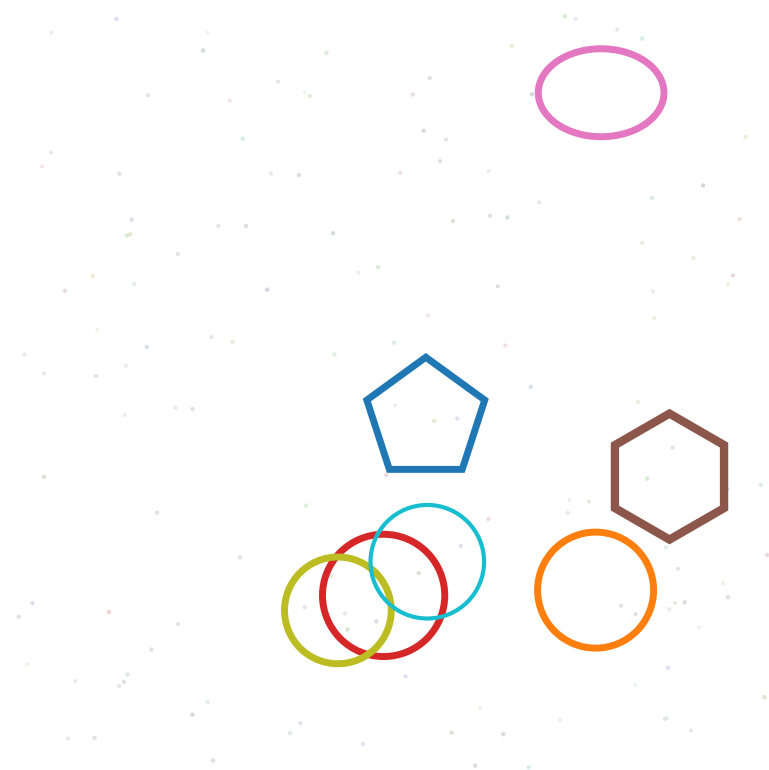[{"shape": "pentagon", "thickness": 2.5, "radius": 0.4, "center": [0.553, 0.456]}, {"shape": "circle", "thickness": 2.5, "radius": 0.38, "center": [0.774, 0.234]}, {"shape": "circle", "thickness": 2.5, "radius": 0.4, "center": [0.498, 0.227]}, {"shape": "hexagon", "thickness": 3, "radius": 0.41, "center": [0.869, 0.381]}, {"shape": "oval", "thickness": 2.5, "radius": 0.41, "center": [0.781, 0.88]}, {"shape": "circle", "thickness": 2.5, "radius": 0.35, "center": [0.439, 0.207]}, {"shape": "circle", "thickness": 1.5, "radius": 0.37, "center": [0.555, 0.27]}]